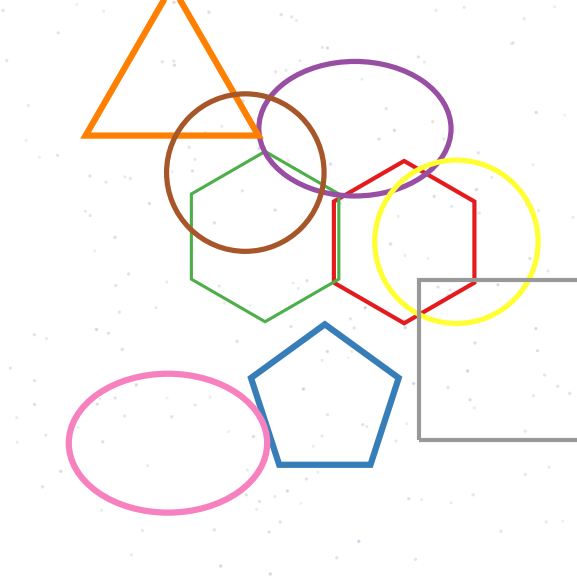[{"shape": "hexagon", "thickness": 2, "radius": 0.7, "center": [0.7, 0.58]}, {"shape": "pentagon", "thickness": 3, "radius": 0.67, "center": [0.563, 0.303]}, {"shape": "hexagon", "thickness": 1.5, "radius": 0.74, "center": [0.459, 0.589]}, {"shape": "oval", "thickness": 2.5, "radius": 0.83, "center": [0.615, 0.776]}, {"shape": "triangle", "thickness": 3, "radius": 0.86, "center": [0.298, 0.851]}, {"shape": "circle", "thickness": 2.5, "radius": 0.71, "center": [0.79, 0.58]}, {"shape": "circle", "thickness": 2.5, "radius": 0.68, "center": [0.425, 0.7]}, {"shape": "oval", "thickness": 3, "radius": 0.86, "center": [0.291, 0.232]}, {"shape": "square", "thickness": 2, "radius": 0.69, "center": [0.863, 0.376]}]